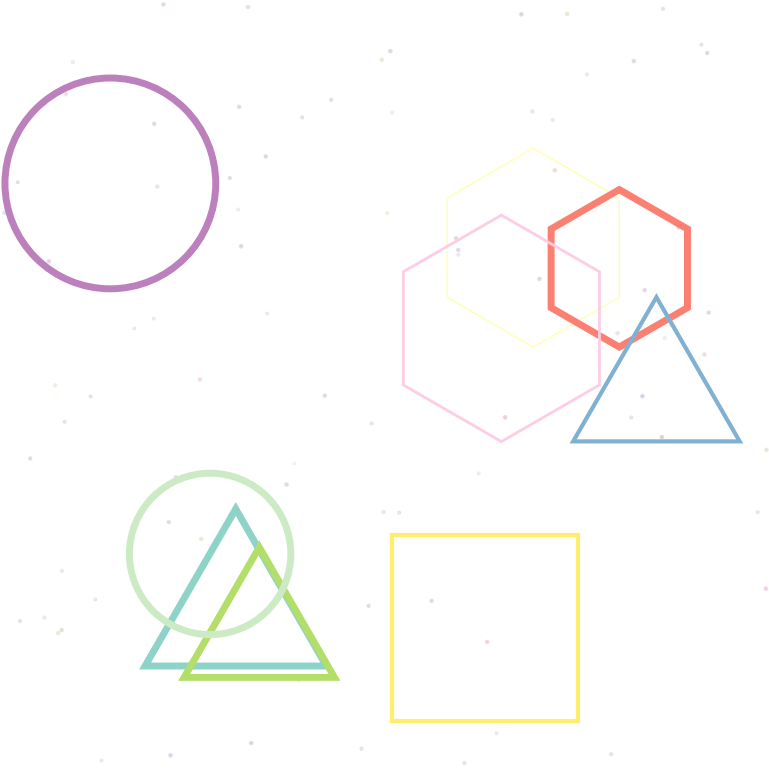[{"shape": "triangle", "thickness": 2.5, "radius": 0.68, "center": [0.306, 0.203]}, {"shape": "hexagon", "thickness": 0.5, "radius": 0.65, "center": [0.693, 0.678]}, {"shape": "hexagon", "thickness": 2.5, "radius": 0.51, "center": [0.804, 0.652]}, {"shape": "triangle", "thickness": 1.5, "radius": 0.62, "center": [0.852, 0.489]}, {"shape": "triangle", "thickness": 2.5, "radius": 0.56, "center": [0.337, 0.177]}, {"shape": "hexagon", "thickness": 1, "radius": 0.74, "center": [0.651, 0.574]}, {"shape": "circle", "thickness": 2.5, "radius": 0.68, "center": [0.143, 0.762]}, {"shape": "circle", "thickness": 2.5, "radius": 0.52, "center": [0.273, 0.281]}, {"shape": "square", "thickness": 1.5, "radius": 0.6, "center": [0.63, 0.184]}]